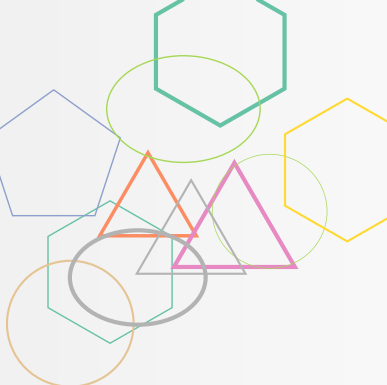[{"shape": "hexagon", "thickness": 1, "radius": 0.92, "center": [0.284, 0.293]}, {"shape": "hexagon", "thickness": 3, "radius": 0.96, "center": [0.568, 0.866]}, {"shape": "triangle", "thickness": 2.5, "radius": 0.72, "center": [0.382, 0.459]}, {"shape": "pentagon", "thickness": 1, "radius": 0.9, "center": [0.139, 0.586]}, {"shape": "triangle", "thickness": 3, "radius": 0.9, "center": [0.605, 0.397]}, {"shape": "oval", "thickness": 1, "radius": 0.99, "center": [0.473, 0.717]}, {"shape": "circle", "thickness": 0.5, "radius": 0.74, "center": [0.696, 0.451]}, {"shape": "hexagon", "thickness": 1.5, "radius": 0.93, "center": [0.896, 0.558]}, {"shape": "circle", "thickness": 1.5, "radius": 0.82, "center": [0.181, 0.159]}, {"shape": "triangle", "thickness": 1.5, "radius": 0.81, "center": [0.493, 0.37]}, {"shape": "oval", "thickness": 3, "radius": 0.88, "center": [0.356, 0.279]}]